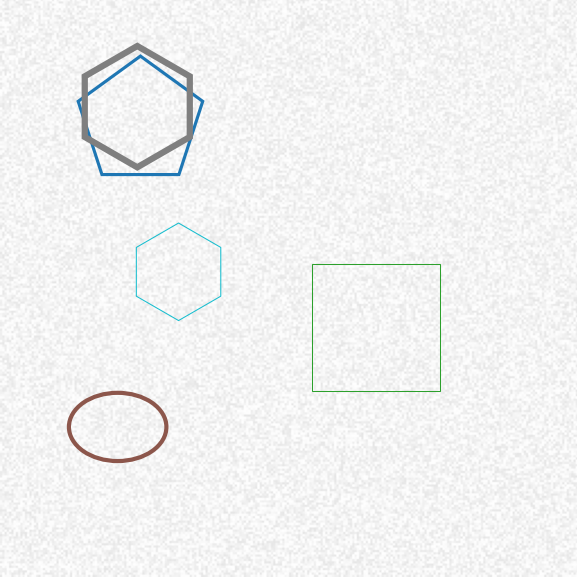[{"shape": "pentagon", "thickness": 1.5, "radius": 0.57, "center": [0.243, 0.789]}, {"shape": "square", "thickness": 0.5, "radius": 0.55, "center": [0.651, 0.432]}, {"shape": "oval", "thickness": 2, "radius": 0.42, "center": [0.204, 0.26]}, {"shape": "hexagon", "thickness": 3, "radius": 0.52, "center": [0.238, 0.814]}, {"shape": "hexagon", "thickness": 0.5, "radius": 0.42, "center": [0.309, 0.528]}]